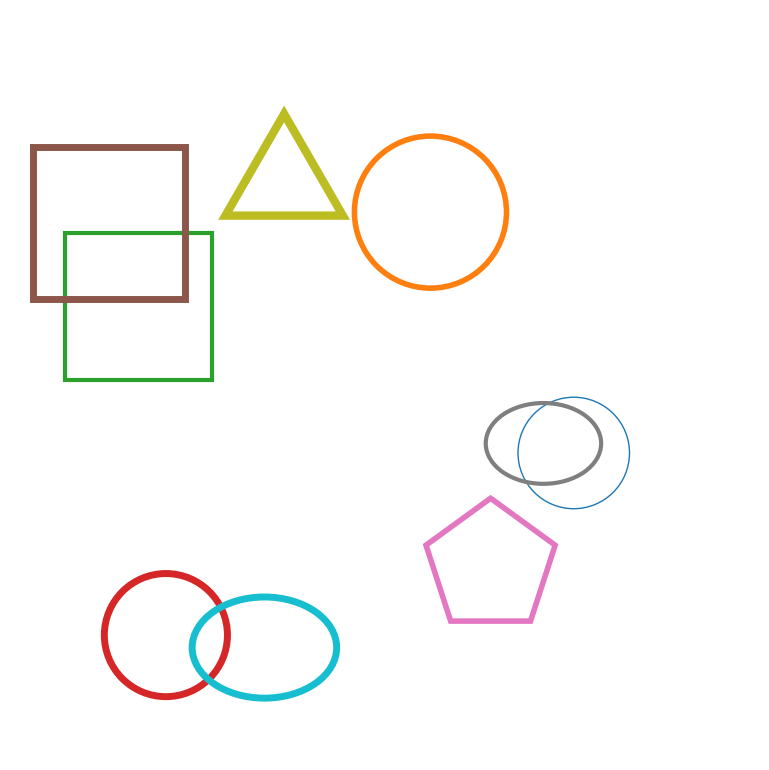[{"shape": "circle", "thickness": 0.5, "radius": 0.36, "center": [0.745, 0.412]}, {"shape": "circle", "thickness": 2, "radius": 0.49, "center": [0.559, 0.725]}, {"shape": "square", "thickness": 1.5, "radius": 0.48, "center": [0.18, 0.603]}, {"shape": "circle", "thickness": 2.5, "radius": 0.4, "center": [0.215, 0.175]}, {"shape": "square", "thickness": 2.5, "radius": 0.49, "center": [0.142, 0.71]}, {"shape": "pentagon", "thickness": 2, "radius": 0.44, "center": [0.637, 0.265]}, {"shape": "oval", "thickness": 1.5, "radius": 0.37, "center": [0.706, 0.424]}, {"shape": "triangle", "thickness": 3, "radius": 0.44, "center": [0.369, 0.764]}, {"shape": "oval", "thickness": 2.5, "radius": 0.47, "center": [0.343, 0.159]}]